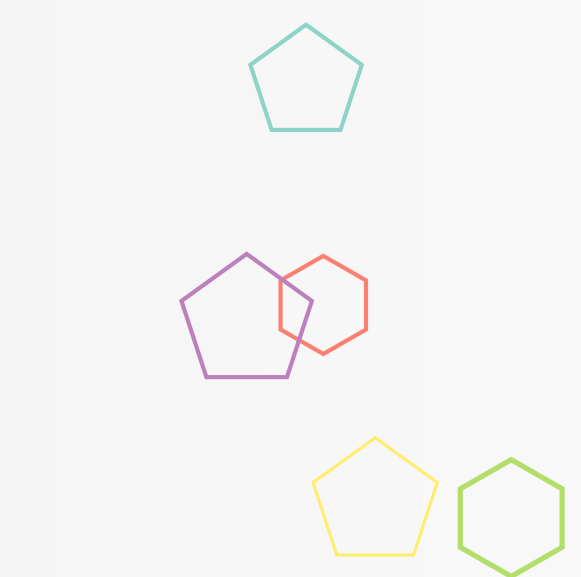[{"shape": "pentagon", "thickness": 2, "radius": 0.5, "center": [0.527, 0.856]}, {"shape": "hexagon", "thickness": 2, "radius": 0.42, "center": [0.556, 0.471]}, {"shape": "hexagon", "thickness": 2.5, "radius": 0.51, "center": [0.88, 0.102]}, {"shape": "pentagon", "thickness": 2, "radius": 0.59, "center": [0.424, 0.442]}, {"shape": "pentagon", "thickness": 1.5, "radius": 0.56, "center": [0.645, 0.129]}]